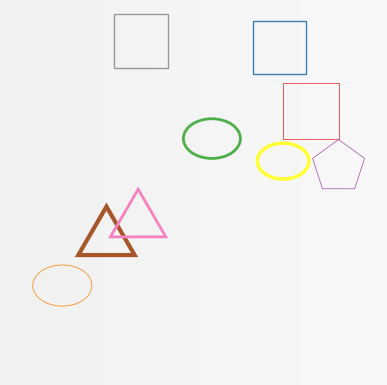[{"shape": "square", "thickness": 0.5, "radius": 0.36, "center": [0.803, 0.712]}, {"shape": "square", "thickness": 1, "radius": 0.34, "center": [0.722, 0.876]}, {"shape": "oval", "thickness": 2, "radius": 0.37, "center": [0.547, 0.64]}, {"shape": "pentagon", "thickness": 0.5, "radius": 0.35, "center": [0.874, 0.567]}, {"shape": "oval", "thickness": 0.5, "radius": 0.38, "center": [0.161, 0.258]}, {"shape": "oval", "thickness": 2.5, "radius": 0.33, "center": [0.731, 0.582]}, {"shape": "triangle", "thickness": 3, "radius": 0.42, "center": [0.275, 0.379]}, {"shape": "triangle", "thickness": 2, "radius": 0.41, "center": [0.357, 0.426]}, {"shape": "square", "thickness": 1, "radius": 0.35, "center": [0.364, 0.894]}]